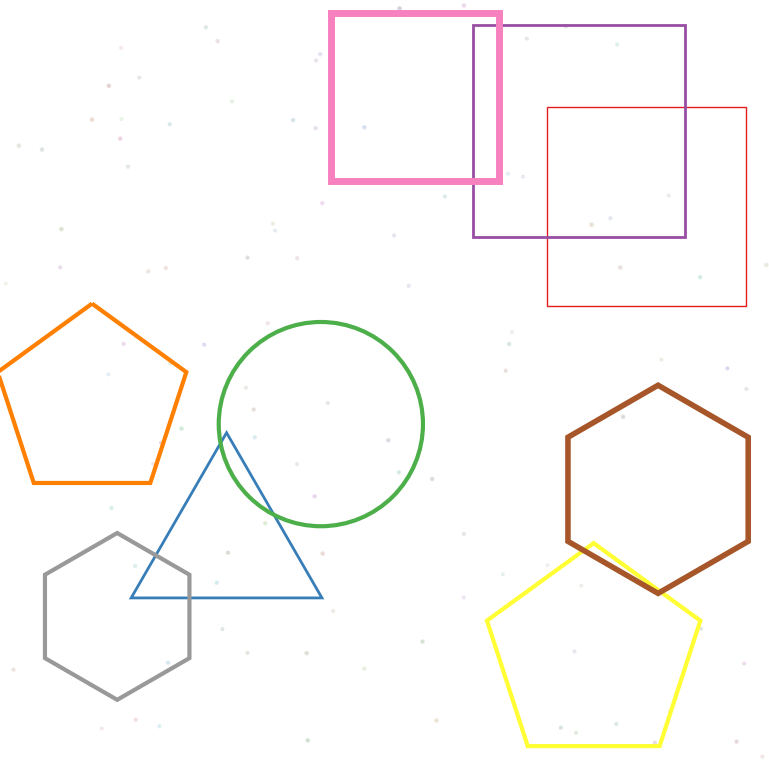[{"shape": "square", "thickness": 0.5, "radius": 0.65, "center": [0.84, 0.731]}, {"shape": "triangle", "thickness": 1, "radius": 0.72, "center": [0.294, 0.295]}, {"shape": "circle", "thickness": 1.5, "radius": 0.66, "center": [0.417, 0.449]}, {"shape": "square", "thickness": 1, "radius": 0.69, "center": [0.752, 0.83]}, {"shape": "pentagon", "thickness": 1.5, "radius": 0.64, "center": [0.12, 0.477]}, {"shape": "pentagon", "thickness": 1.5, "radius": 0.73, "center": [0.771, 0.149]}, {"shape": "hexagon", "thickness": 2, "radius": 0.68, "center": [0.855, 0.365]}, {"shape": "square", "thickness": 2.5, "radius": 0.54, "center": [0.539, 0.874]}, {"shape": "hexagon", "thickness": 1.5, "radius": 0.54, "center": [0.152, 0.199]}]